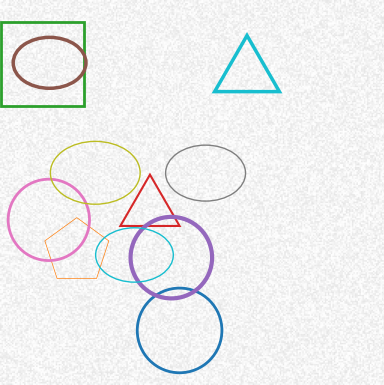[{"shape": "circle", "thickness": 2, "radius": 0.55, "center": [0.466, 0.142]}, {"shape": "pentagon", "thickness": 0.5, "radius": 0.44, "center": [0.2, 0.347]}, {"shape": "square", "thickness": 2, "radius": 0.54, "center": [0.11, 0.834]}, {"shape": "triangle", "thickness": 1.5, "radius": 0.44, "center": [0.39, 0.458]}, {"shape": "circle", "thickness": 3, "radius": 0.53, "center": [0.445, 0.331]}, {"shape": "oval", "thickness": 2.5, "radius": 0.47, "center": [0.129, 0.837]}, {"shape": "circle", "thickness": 2, "radius": 0.53, "center": [0.127, 0.429]}, {"shape": "oval", "thickness": 1, "radius": 0.52, "center": [0.534, 0.55]}, {"shape": "oval", "thickness": 1, "radius": 0.58, "center": [0.247, 0.551]}, {"shape": "oval", "thickness": 1, "radius": 0.5, "center": [0.349, 0.338]}, {"shape": "triangle", "thickness": 2.5, "radius": 0.49, "center": [0.642, 0.811]}]